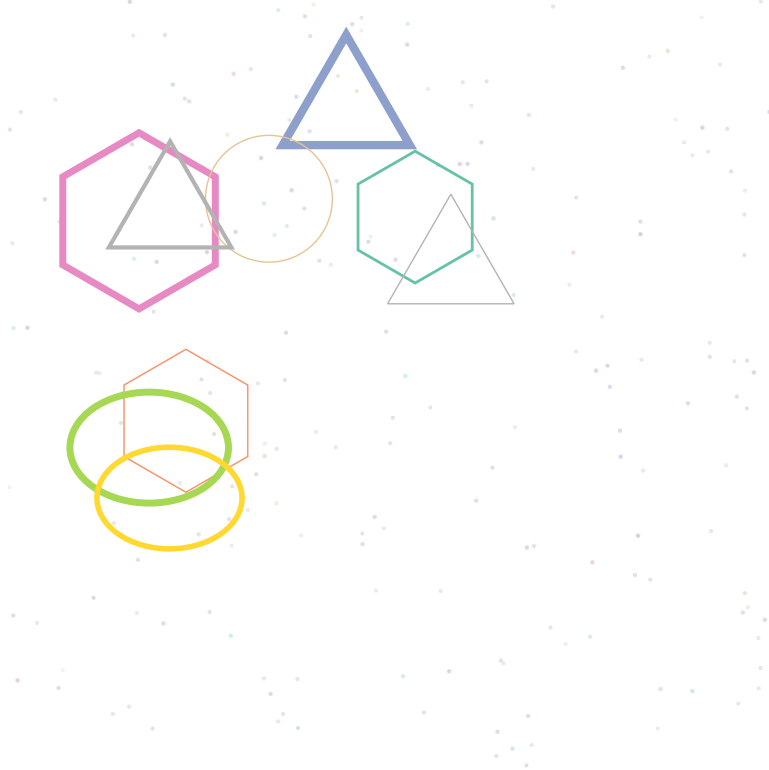[{"shape": "hexagon", "thickness": 1, "radius": 0.43, "center": [0.539, 0.718]}, {"shape": "hexagon", "thickness": 0.5, "radius": 0.46, "center": [0.241, 0.454]}, {"shape": "triangle", "thickness": 3, "radius": 0.48, "center": [0.45, 0.859]}, {"shape": "hexagon", "thickness": 2.5, "radius": 0.57, "center": [0.181, 0.713]}, {"shape": "oval", "thickness": 2.5, "radius": 0.51, "center": [0.194, 0.419]}, {"shape": "oval", "thickness": 2, "radius": 0.47, "center": [0.22, 0.353]}, {"shape": "circle", "thickness": 0.5, "radius": 0.41, "center": [0.349, 0.742]}, {"shape": "triangle", "thickness": 1.5, "radius": 0.46, "center": [0.221, 0.725]}, {"shape": "triangle", "thickness": 0.5, "radius": 0.47, "center": [0.585, 0.653]}]